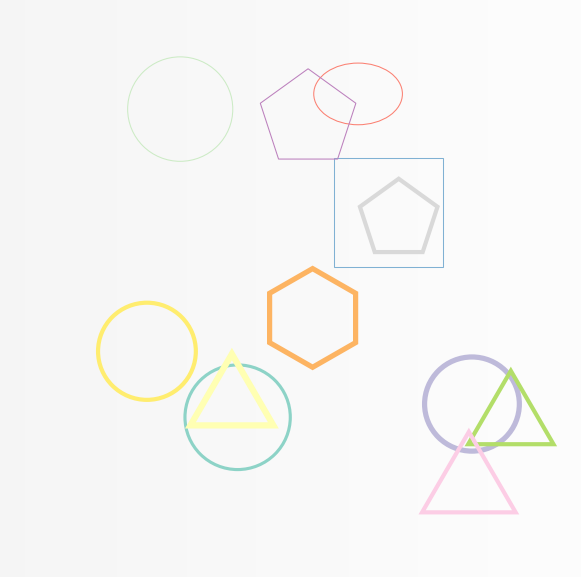[{"shape": "circle", "thickness": 1.5, "radius": 0.45, "center": [0.409, 0.277]}, {"shape": "triangle", "thickness": 3, "radius": 0.41, "center": [0.399, 0.304]}, {"shape": "circle", "thickness": 2.5, "radius": 0.41, "center": [0.812, 0.299]}, {"shape": "oval", "thickness": 0.5, "radius": 0.38, "center": [0.616, 0.837]}, {"shape": "square", "thickness": 0.5, "radius": 0.47, "center": [0.668, 0.631]}, {"shape": "hexagon", "thickness": 2.5, "radius": 0.43, "center": [0.538, 0.449]}, {"shape": "triangle", "thickness": 2, "radius": 0.42, "center": [0.879, 0.272]}, {"shape": "triangle", "thickness": 2, "radius": 0.46, "center": [0.807, 0.158]}, {"shape": "pentagon", "thickness": 2, "radius": 0.35, "center": [0.686, 0.619]}, {"shape": "pentagon", "thickness": 0.5, "radius": 0.43, "center": [0.53, 0.794]}, {"shape": "circle", "thickness": 0.5, "radius": 0.45, "center": [0.31, 0.81]}, {"shape": "circle", "thickness": 2, "radius": 0.42, "center": [0.253, 0.391]}]